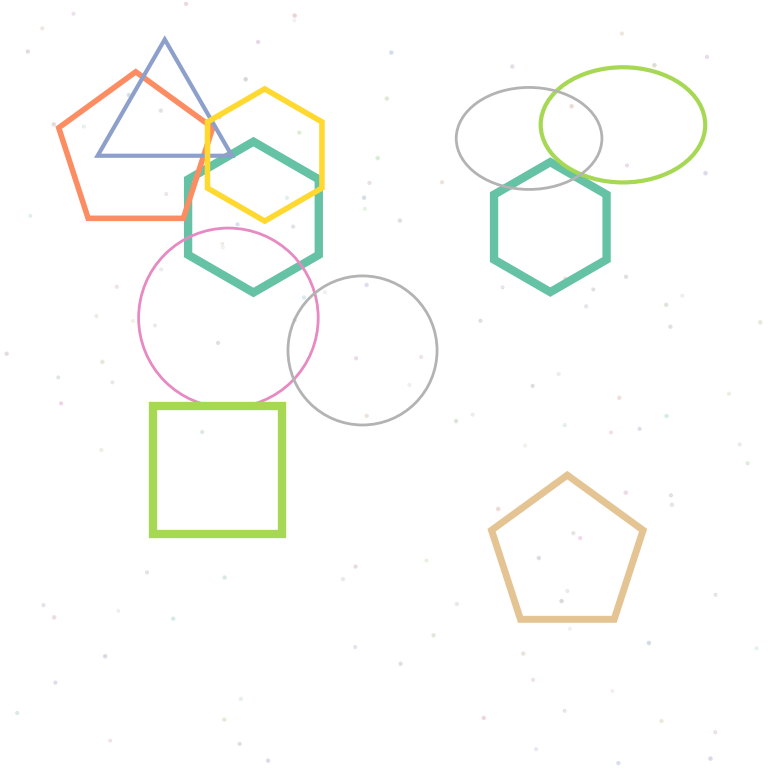[{"shape": "hexagon", "thickness": 3, "radius": 0.42, "center": [0.715, 0.705]}, {"shape": "hexagon", "thickness": 3, "radius": 0.49, "center": [0.329, 0.718]}, {"shape": "pentagon", "thickness": 2, "radius": 0.53, "center": [0.176, 0.802]}, {"shape": "triangle", "thickness": 1.5, "radius": 0.5, "center": [0.214, 0.848]}, {"shape": "circle", "thickness": 1, "radius": 0.58, "center": [0.297, 0.587]}, {"shape": "oval", "thickness": 1.5, "radius": 0.53, "center": [0.809, 0.838]}, {"shape": "square", "thickness": 3, "radius": 0.42, "center": [0.282, 0.389]}, {"shape": "hexagon", "thickness": 2, "radius": 0.43, "center": [0.344, 0.799]}, {"shape": "pentagon", "thickness": 2.5, "radius": 0.52, "center": [0.737, 0.279]}, {"shape": "oval", "thickness": 1, "radius": 0.47, "center": [0.687, 0.82]}, {"shape": "circle", "thickness": 1, "radius": 0.48, "center": [0.471, 0.545]}]